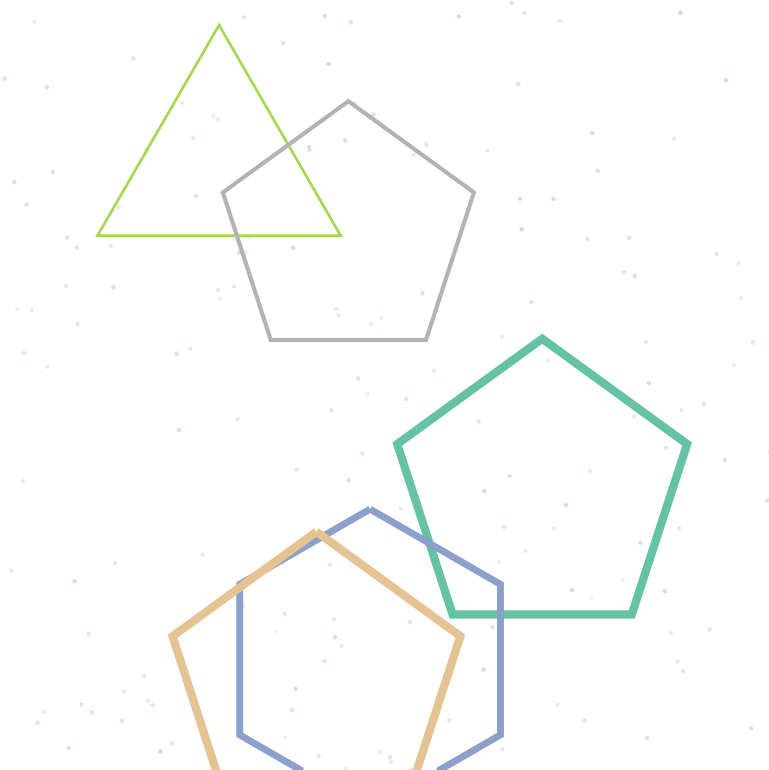[{"shape": "pentagon", "thickness": 3, "radius": 0.99, "center": [0.704, 0.362]}, {"shape": "hexagon", "thickness": 2.5, "radius": 0.98, "center": [0.481, 0.143]}, {"shape": "triangle", "thickness": 1, "radius": 0.91, "center": [0.285, 0.785]}, {"shape": "pentagon", "thickness": 3, "radius": 0.98, "center": [0.411, 0.113]}, {"shape": "pentagon", "thickness": 1.5, "radius": 0.86, "center": [0.452, 0.697]}]